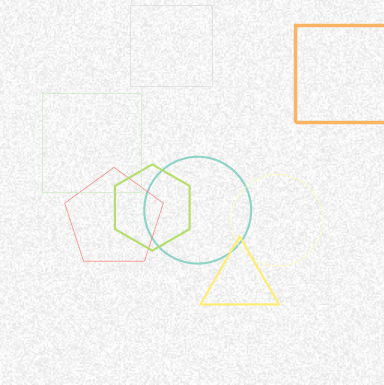[{"shape": "circle", "thickness": 1.5, "radius": 0.69, "center": [0.514, 0.454]}, {"shape": "circle", "thickness": 0.5, "radius": 0.59, "center": [0.72, 0.428]}, {"shape": "pentagon", "thickness": 0.5, "radius": 0.67, "center": [0.296, 0.431]}, {"shape": "square", "thickness": 2.5, "radius": 0.63, "center": [0.892, 0.81]}, {"shape": "hexagon", "thickness": 1.5, "radius": 0.56, "center": [0.396, 0.461]}, {"shape": "square", "thickness": 0.5, "radius": 0.53, "center": [0.444, 0.882]}, {"shape": "square", "thickness": 0.5, "radius": 0.64, "center": [0.238, 0.63]}, {"shape": "triangle", "thickness": 1.5, "radius": 0.59, "center": [0.623, 0.268]}]